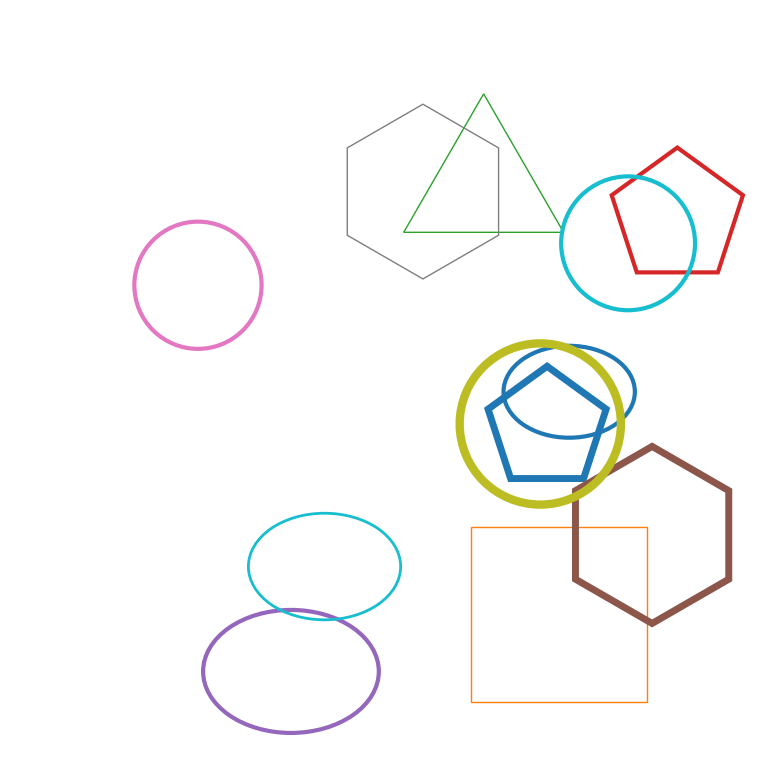[{"shape": "pentagon", "thickness": 2.5, "radius": 0.4, "center": [0.711, 0.444]}, {"shape": "oval", "thickness": 1.5, "radius": 0.43, "center": [0.739, 0.491]}, {"shape": "square", "thickness": 0.5, "radius": 0.57, "center": [0.726, 0.202]}, {"shape": "triangle", "thickness": 0.5, "radius": 0.6, "center": [0.628, 0.758]}, {"shape": "pentagon", "thickness": 1.5, "radius": 0.45, "center": [0.88, 0.719]}, {"shape": "oval", "thickness": 1.5, "radius": 0.57, "center": [0.378, 0.128]}, {"shape": "hexagon", "thickness": 2.5, "radius": 0.57, "center": [0.847, 0.305]}, {"shape": "circle", "thickness": 1.5, "radius": 0.41, "center": [0.257, 0.63]}, {"shape": "hexagon", "thickness": 0.5, "radius": 0.57, "center": [0.549, 0.751]}, {"shape": "circle", "thickness": 3, "radius": 0.52, "center": [0.702, 0.449]}, {"shape": "circle", "thickness": 1.5, "radius": 0.43, "center": [0.816, 0.684]}, {"shape": "oval", "thickness": 1, "radius": 0.49, "center": [0.421, 0.264]}]